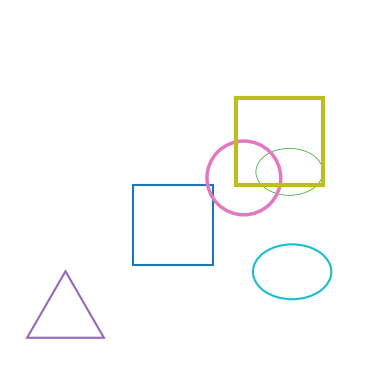[{"shape": "square", "thickness": 1.5, "radius": 0.52, "center": [0.45, 0.415]}, {"shape": "oval", "thickness": 0.5, "radius": 0.44, "center": [0.752, 0.554]}, {"shape": "triangle", "thickness": 1.5, "radius": 0.58, "center": [0.17, 0.18]}, {"shape": "circle", "thickness": 2.5, "radius": 0.48, "center": [0.633, 0.538]}, {"shape": "square", "thickness": 3, "radius": 0.56, "center": [0.725, 0.632]}, {"shape": "oval", "thickness": 1.5, "radius": 0.51, "center": [0.759, 0.294]}]